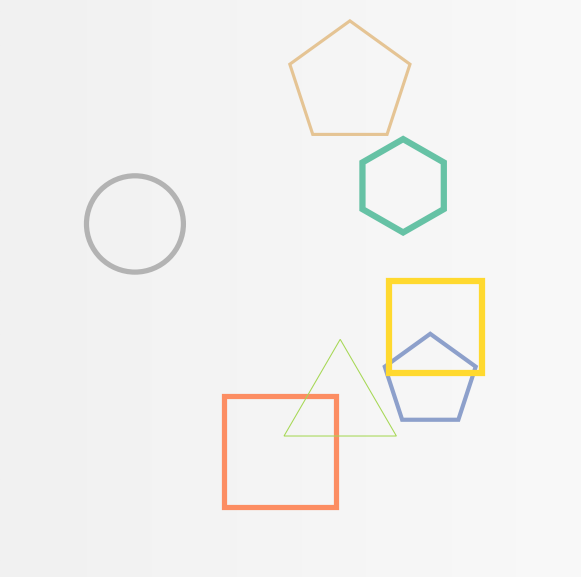[{"shape": "hexagon", "thickness": 3, "radius": 0.4, "center": [0.694, 0.677]}, {"shape": "square", "thickness": 2.5, "radius": 0.48, "center": [0.482, 0.218]}, {"shape": "pentagon", "thickness": 2, "radius": 0.41, "center": [0.74, 0.339]}, {"shape": "triangle", "thickness": 0.5, "radius": 0.56, "center": [0.585, 0.3]}, {"shape": "square", "thickness": 3, "radius": 0.4, "center": [0.749, 0.433]}, {"shape": "pentagon", "thickness": 1.5, "radius": 0.54, "center": [0.602, 0.854]}, {"shape": "circle", "thickness": 2.5, "radius": 0.42, "center": [0.232, 0.611]}]